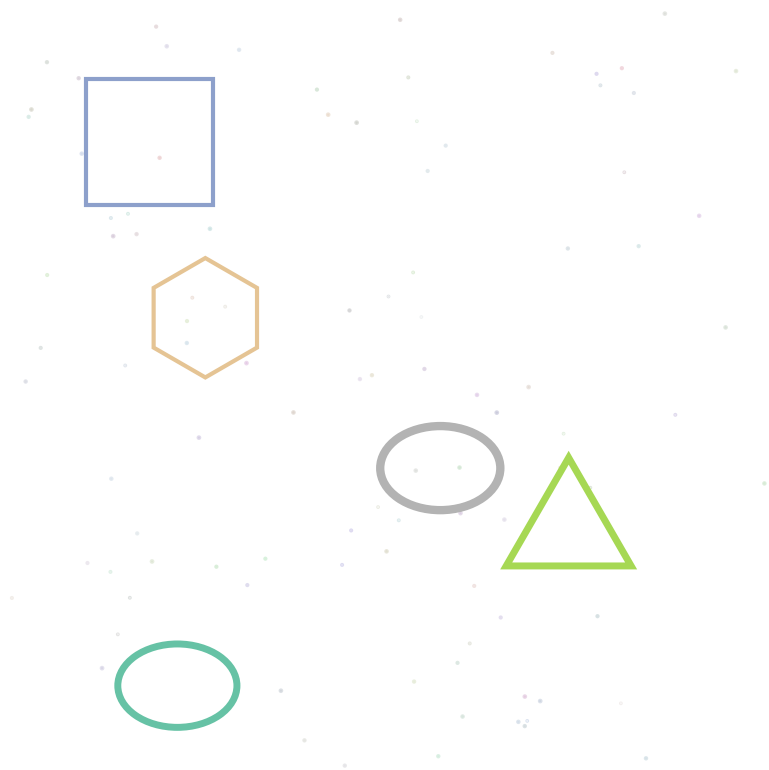[{"shape": "oval", "thickness": 2.5, "radius": 0.39, "center": [0.23, 0.11]}, {"shape": "square", "thickness": 1.5, "radius": 0.41, "center": [0.194, 0.815]}, {"shape": "triangle", "thickness": 2.5, "radius": 0.47, "center": [0.739, 0.312]}, {"shape": "hexagon", "thickness": 1.5, "radius": 0.39, "center": [0.267, 0.587]}, {"shape": "oval", "thickness": 3, "radius": 0.39, "center": [0.572, 0.392]}]